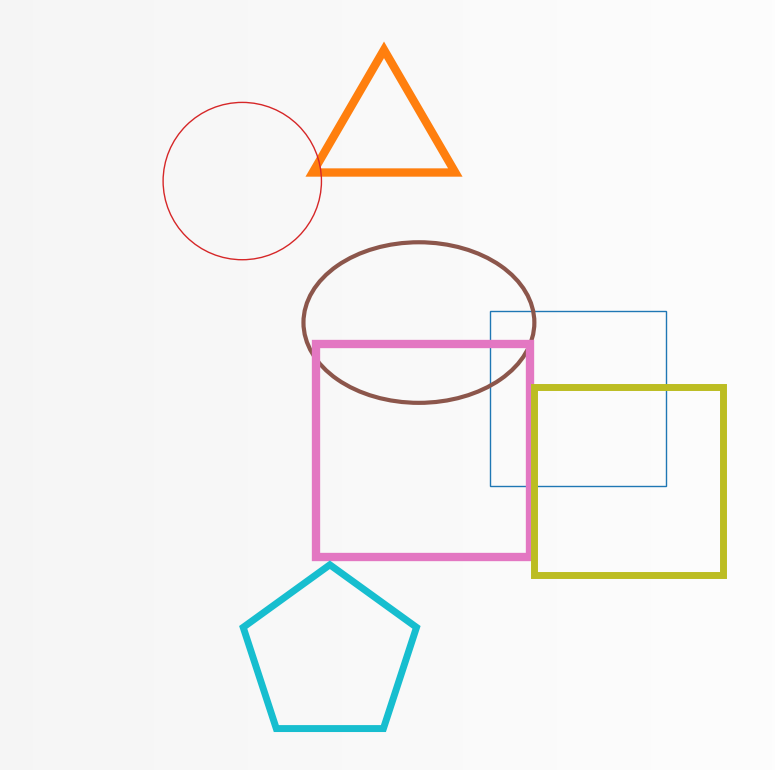[{"shape": "square", "thickness": 0.5, "radius": 0.57, "center": [0.746, 0.483]}, {"shape": "triangle", "thickness": 3, "radius": 0.53, "center": [0.495, 0.829]}, {"shape": "circle", "thickness": 0.5, "radius": 0.51, "center": [0.313, 0.765]}, {"shape": "oval", "thickness": 1.5, "radius": 0.74, "center": [0.541, 0.581]}, {"shape": "square", "thickness": 3, "radius": 0.69, "center": [0.546, 0.415]}, {"shape": "square", "thickness": 2.5, "radius": 0.61, "center": [0.811, 0.376]}, {"shape": "pentagon", "thickness": 2.5, "radius": 0.59, "center": [0.426, 0.149]}]